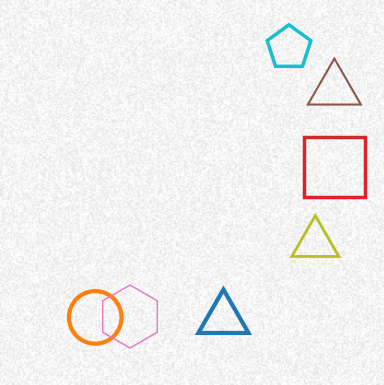[{"shape": "triangle", "thickness": 3, "radius": 0.38, "center": [0.58, 0.173]}, {"shape": "circle", "thickness": 3, "radius": 0.34, "center": [0.247, 0.176]}, {"shape": "square", "thickness": 2.5, "radius": 0.39, "center": [0.869, 0.566]}, {"shape": "triangle", "thickness": 1.5, "radius": 0.4, "center": [0.869, 0.768]}, {"shape": "hexagon", "thickness": 1, "radius": 0.41, "center": [0.338, 0.178]}, {"shape": "triangle", "thickness": 2, "radius": 0.35, "center": [0.819, 0.369]}, {"shape": "pentagon", "thickness": 2.5, "radius": 0.3, "center": [0.751, 0.876]}]